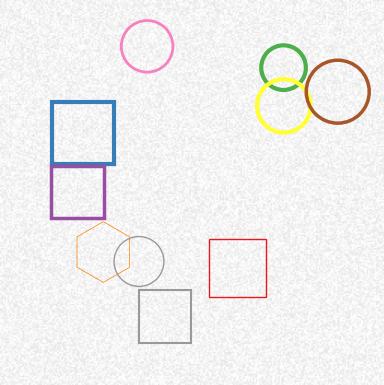[{"shape": "square", "thickness": 1, "radius": 0.38, "center": [0.617, 0.304]}, {"shape": "square", "thickness": 3, "radius": 0.4, "center": [0.216, 0.654]}, {"shape": "circle", "thickness": 3, "radius": 0.29, "center": [0.737, 0.824]}, {"shape": "square", "thickness": 2.5, "radius": 0.34, "center": [0.201, 0.501]}, {"shape": "hexagon", "thickness": 0.5, "radius": 0.39, "center": [0.268, 0.345]}, {"shape": "circle", "thickness": 3, "radius": 0.35, "center": [0.737, 0.725]}, {"shape": "circle", "thickness": 2.5, "radius": 0.41, "center": [0.877, 0.762]}, {"shape": "circle", "thickness": 2, "radius": 0.34, "center": [0.382, 0.88]}, {"shape": "circle", "thickness": 1, "radius": 0.32, "center": [0.361, 0.321]}, {"shape": "square", "thickness": 1.5, "radius": 0.34, "center": [0.428, 0.177]}]